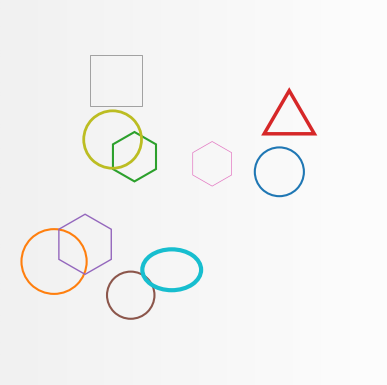[{"shape": "circle", "thickness": 1.5, "radius": 0.32, "center": [0.721, 0.554]}, {"shape": "circle", "thickness": 1.5, "radius": 0.42, "center": [0.14, 0.321]}, {"shape": "hexagon", "thickness": 1.5, "radius": 0.32, "center": [0.347, 0.593]}, {"shape": "triangle", "thickness": 2.5, "radius": 0.37, "center": [0.746, 0.69]}, {"shape": "hexagon", "thickness": 1, "radius": 0.39, "center": [0.22, 0.365]}, {"shape": "circle", "thickness": 1.5, "radius": 0.31, "center": [0.337, 0.233]}, {"shape": "hexagon", "thickness": 0.5, "radius": 0.29, "center": [0.548, 0.574]}, {"shape": "square", "thickness": 0.5, "radius": 0.33, "center": [0.299, 0.791]}, {"shape": "circle", "thickness": 2, "radius": 0.37, "center": [0.291, 0.638]}, {"shape": "oval", "thickness": 3, "radius": 0.38, "center": [0.443, 0.299]}]